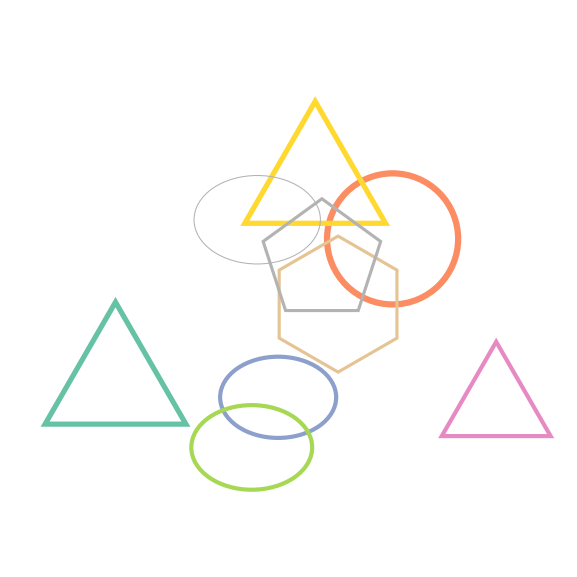[{"shape": "triangle", "thickness": 2.5, "radius": 0.7, "center": [0.2, 0.335]}, {"shape": "circle", "thickness": 3, "radius": 0.57, "center": [0.68, 0.585]}, {"shape": "oval", "thickness": 2, "radius": 0.5, "center": [0.482, 0.311]}, {"shape": "triangle", "thickness": 2, "radius": 0.54, "center": [0.859, 0.298]}, {"shape": "oval", "thickness": 2, "radius": 0.52, "center": [0.436, 0.224]}, {"shape": "triangle", "thickness": 2.5, "radius": 0.7, "center": [0.546, 0.683]}, {"shape": "hexagon", "thickness": 1.5, "radius": 0.59, "center": [0.585, 0.473]}, {"shape": "oval", "thickness": 0.5, "radius": 0.55, "center": [0.445, 0.619]}, {"shape": "pentagon", "thickness": 1.5, "radius": 0.53, "center": [0.557, 0.548]}]